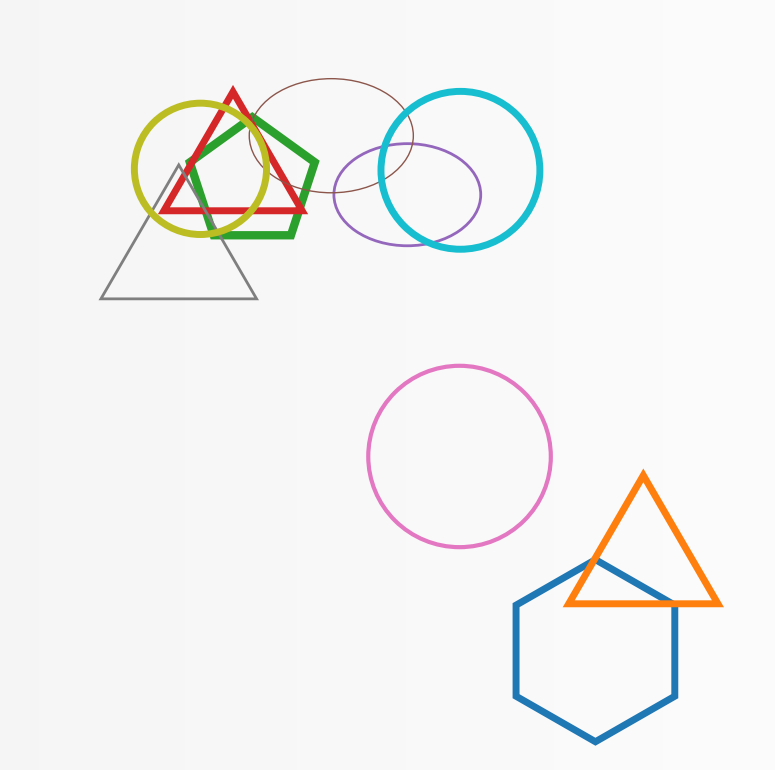[{"shape": "hexagon", "thickness": 2.5, "radius": 0.59, "center": [0.768, 0.155]}, {"shape": "triangle", "thickness": 2.5, "radius": 0.56, "center": [0.83, 0.271]}, {"shape": "pentagon", "thickness": 3, "radius": 0.42, "center": [0.326, 0.763]}, {"shape": "triangle", "thickness": 2.5, "radius": 0.51, "center": [0.301, 0.778]}, {"shape": "oval", "thickness": 1, "radius": 0.47, "center": [0.526, 0.747]}, {"shape": "oval", "thickness": 0.5, "radius": 0.53, "center": [0.427, 0.824]}, {"shape": "circle", "thickness": 1.5, "radius": 0.59, "center": [0.593, 0.407]}, {"shape": "triangle", "thickness": 1, "radius": 0.58, "center": [0.231, 0.67]}, {"shape": "circle", "thickness": 2.5, "radius": 0.43, "center": [0.259, 0.781]}, {"shape": "circle", "thickness": 2.5, "radius": 0.51, "center": [0.594, 0.779]}]